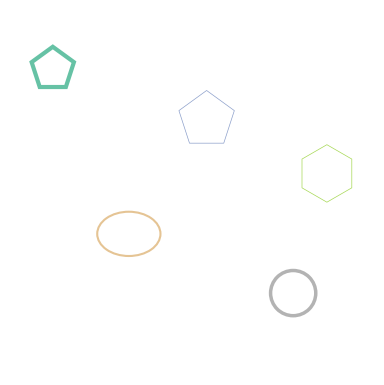[{"shape": "pentagon", "thickness": 3, "radius": 0.29, "center": [0.137, 0.821]}, {"shape": "pentagon", "thickness": 0.5, "radius": 0.38, "center": [0.537, 0.689]}, {"shape": "hexagon", "thickness": 0.5, "radius": 0.37, "center": [0.849, 0.549]}, {"shape": "oval", "thickness": 1.5, "radius": 0.41, "center": [0.335, 0.393]}, {"shape": "circle", "thickness": 2.5, "radius": 0.29, "center": [0.761, 0.239]}]